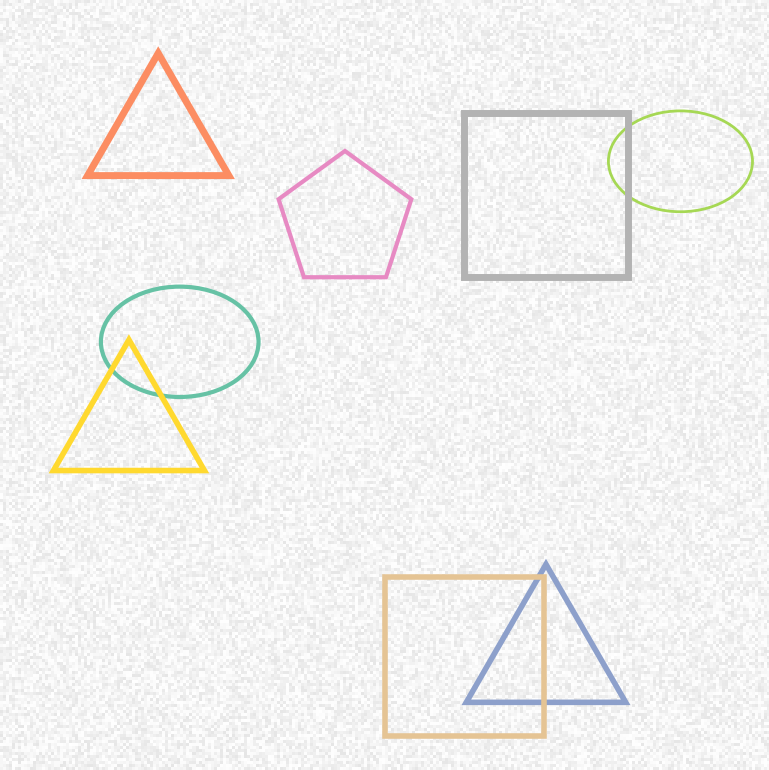[{"shape": "oval", "thickness": 1.5, "radius": 0.51, "center": [0.233, 0.556]}, {"shape": "triangle", "thickness": 2.5, "radius": 0.53, "center": [0.205, 0.825]}, {"shape": "triangle", "thickness": 2, "radius": 0.6, "center": [0.709, 0.148]}, {"shape": "pentagon", "thickness": 1.5, "radius": 0.45, "center": [0.448, 0.713]}, {"shape": "oval", "thickness": 1, "radius": 0.47, "center": [0.884, 0.79]}, {"shape": "triangle", "thickness": 2, "radius": 0.57, "center": [0.167, 0.446]}, {"shape": "square", "thickness": 2, "radius": 0.52, "center": [0.603, 0.147]}, {"shape": "square", "thickness": 2.5, "radius": 0.53, "center": [0.709, 0.747]}]